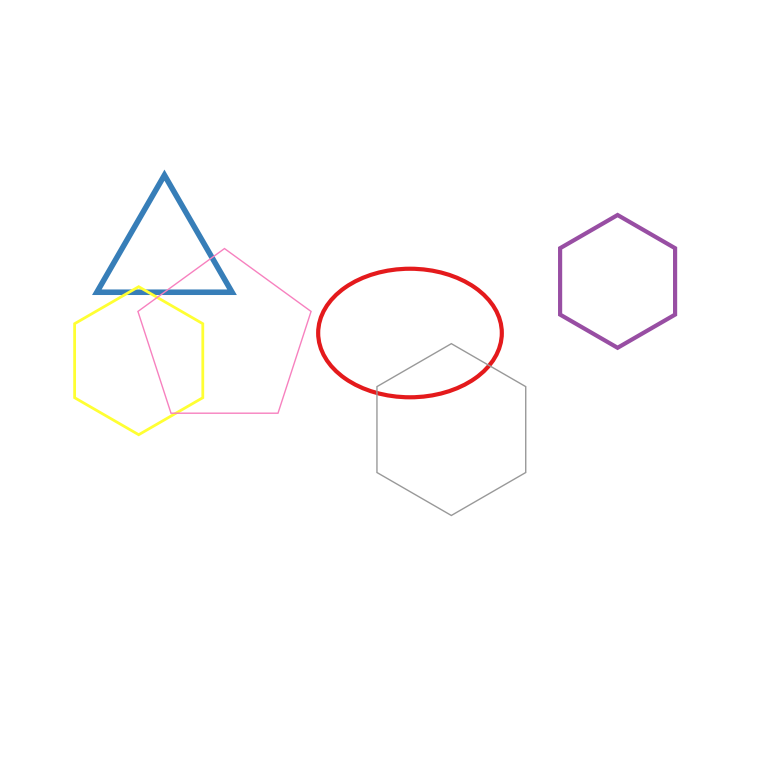[{"shape": "oval", "thickness": 1.5, "radius": 0.6, "center": [0.532, 0.568]}, {"shape": "triangle", "thickness": 2, "radius": 0.51, "center": [0.214, 0.671]}, {"shape": "hexagon", "thickness": 1.5, "radius": 0.43, "center": [0.802, 0.635]}, {"shape": "hexagon", "thickness": 1, "radius": 0.48, "center": [0.18, 0.532]}, {"shape": "pentagon", "thickness": 0.5, "radius": 0.59, "center": [0.292, 0.559]}, {"shape": "hexagon", "thickness": 0.5, "radius": 0.56, "center": [0.586, 0.442]}]